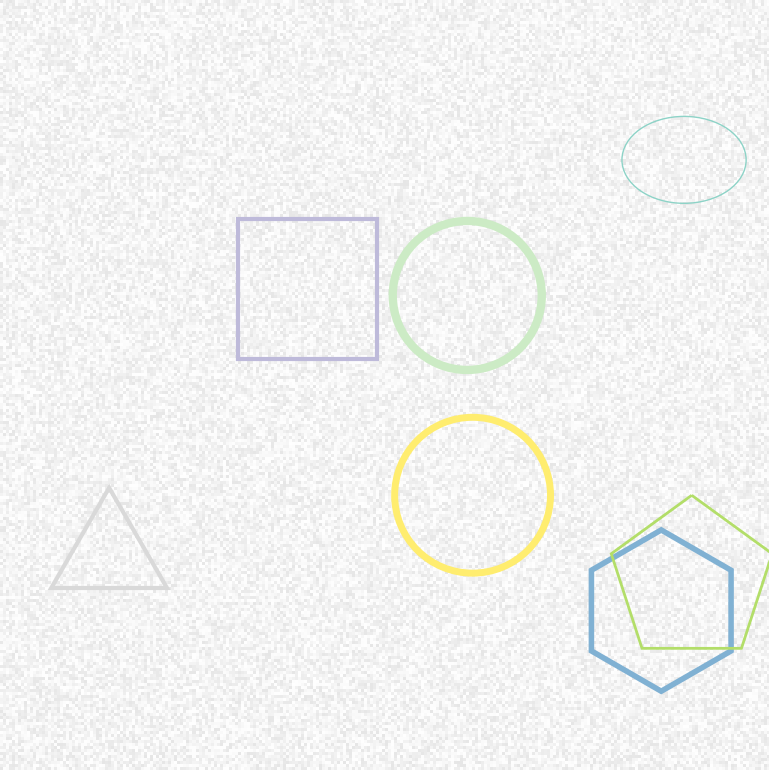[{"shape": "oval", "thickness": 0.5, "radius": 0.4, "center": [0.888, 0.792]}, {"shape": "square", "thickness": 1.5, "radius": 0.45, "center": [0.399, 0.624]}, {"shape": "hexagon", "thickness": 2, "radius": 0.52, "center": [0.859, 0.207]}, {"shape": "pentagon", "thickness": 1, "radius": 0.55, "center": [0.898, 0.247]}, {"shape": "triangle", "thickness": 1.5, "radius": 0.43, "center": [0.142, 0.28]}, {"shape": "circle", "thickness": 3, "radius": 0.48, "center": [0.607, 0.616]}, {"shape": "circle", "thickness": 2.5, "radius": 0.51, "center": [0.614, 0.357]}]